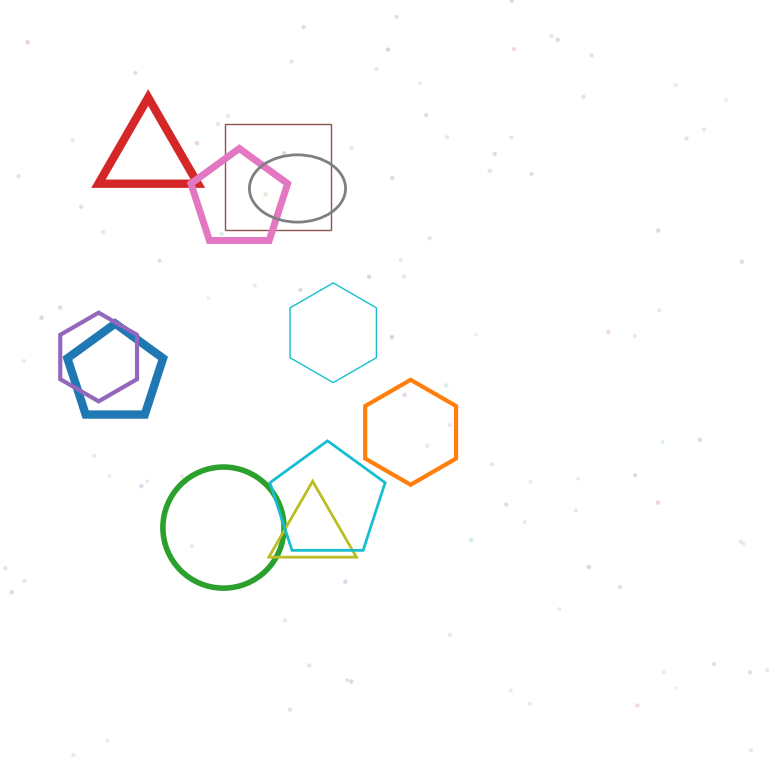[{"shape": "pentagon", "thickness": 3, "radius": 0.33, "center": [0.15, 0.514]}, {"shape": "hexagon", "thickness": 1.5, "radius": 0.34, "center": [0.533, 0.439]}, {"shape": "circle", "thickness": 2, "radius": 0.39, "center": [0.29, 0.315]}, {"shape": "triangle", "thickness": 3, "radius": 0.37, "center": [0.192, 0.799]}, {"shape": "hexagon", "thickness": 1.5, "radius": 0.29, "center": [0.128, 0.536]}, {"shape": "square", "thickness": 0.5, "radius": 0.34, "center": [0.361, 0.77]}, {"shape": "pentagon", "thickness": 2.5, "radius": 0.33, "center": [0.311, 0.741]}, {"shape": "oval", "thickness": 1, "radius": 0.31, "center": [0.386, 0.755]}, {"shape": "triangle", "thickness": 1, "radius": 0.33, "center": [0.406, 0.309]}, {"shape": "pentagon", "thickness": 1, "radius": 0.39, "center": [0.425, 0.349]}, {"shape": "hexagon", "thickness": 0.5, "radius": 0.32, "center": [0.433, 0.568]}]